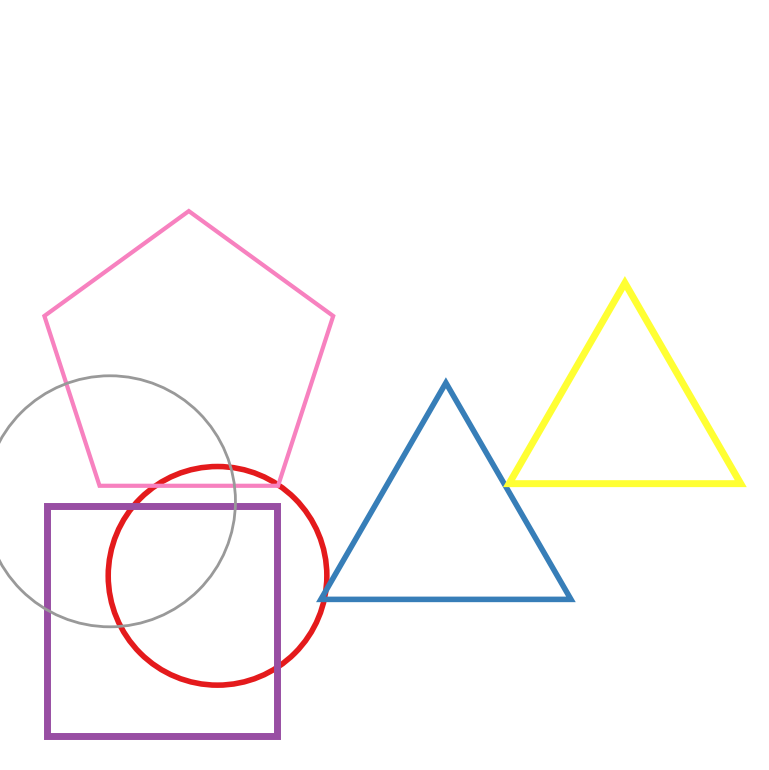[{"shape": "circle", "thickness": 2, "radius": 0.71, "center": [0.283, 0.252]}, {"shape": "triangle", "thickness": 2, "radius": 0.94, "center": [0.579, 0.315]}, {"shape": "square", "thickness": 2.5, "radius": 0.75, "center": [0.211, 0.193]}, {"shape": "triangle", "thickness": 2.5, "radius": 0.87, "center": [0.812, 0.459]}, {"shape": "pentagon", "thickness": 1.5, "radius": 0.99, "center": [0.245, 0.529]}, {"shape": "circle", "thickness": 1, "radius": 0.82, "center": [0.143, 0.349]}]